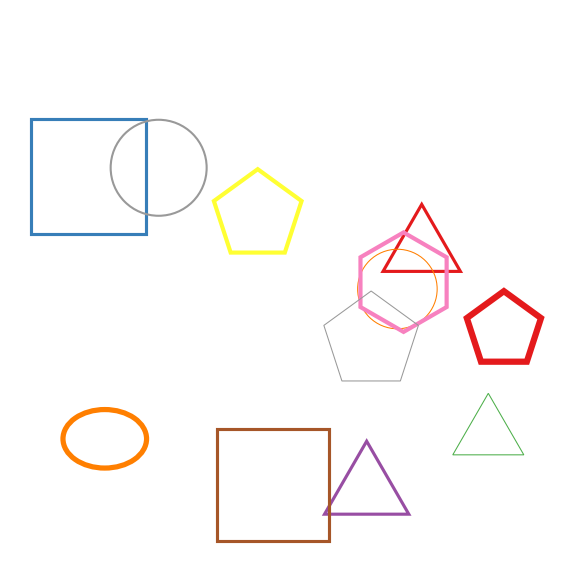[{"shape": "pentagon", "thickness": 3, "radius": 0.34, "center": [0.873, 0.427]}, {"shape": "triangle", "thickness": 1.5, "radius": 0.39, "center": [0.73, 0.568]}, {"shape": "square", "thickness": 1.5, "radius": 0.5, "center": [0.153, 0.694]}, {"shape": "triangle", "thickness": 0.5, "radius": 0.36, "center": [0.846, 0.247]}, {"shape": "triangle", "thickness": 1.5, "radius": 0.42, "center": [0.635, 0.151]}, {"shape": "oval", "thickness": 2.5, "radius": 0.36, "center": [0.181, 0.239]}, {"shape": "circle", "thickness": 0.5, "radius": 0.34, "center": [0.688, 0.499]}, {"shape": "pentagon", "thickness": 2, "radius": 0.4, "center": [0.446, 0.626]}, {"shape": "square", "thickness": 1.5, "radius": 0.49, "center": [0.473, 0.159]}, {"shape": "hexagon", "thickness": 2, "radius": 0.43, "center": [0.699, 0.511]}, {"shape": "circle", "thickness": 1, "radius": 0.42, "center": [0.275, 0.709]}, {"shape": "pentagon", "thickness": 0.5, "radius": 0.43, "center": [0.643, 0.409]}]